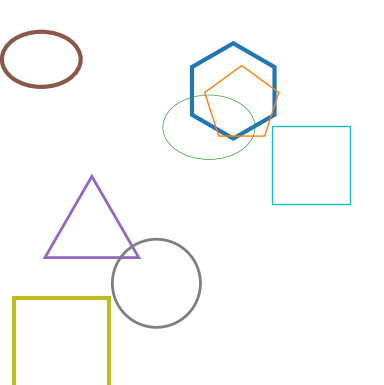[{"shape": "hexagon", "thickness": 3, "radius": 0.62, "center": [0.606, 0.764]}, {"shape": "pentagon", "thickness": 1, "radius": 0.51, "center": [0.628, 0.728]}, {"shape": "oval", "thickness": 0.5, "radius": 0.6, "center": [0.543, 0.67]}, {"shape": "triangle", "thickness": 2, "radius": 0.7, "center": [0.239, 0.401]}, {"shape": "oval", "thickness": 3, "radius": 0.51, "center": [0.107, 0.846]}, {"shape": "circle", "thickness": 2, "radius": 0.57, "center": [0.406, 0.264]}, {"shape": "square", "thickness": 3, "radius": 0.62, "center": [0.16, 0.103]}, {"shape": "square", "thickness": 1, "radius": 0.51, "center": [0.808, 0.571]}]